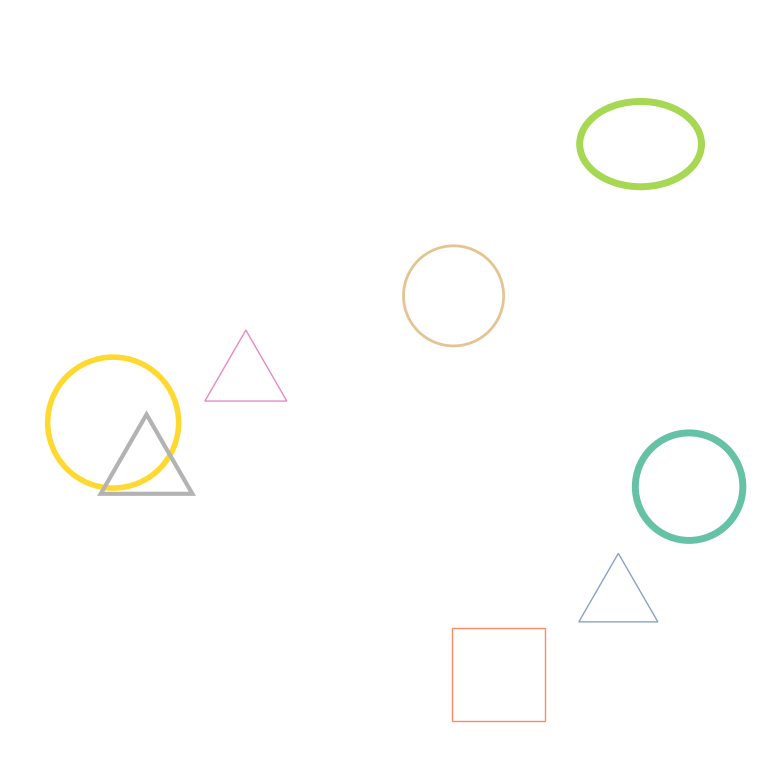[{"shape": "circle", "thickness": 2.5, "radius": 0.35, "center": [0.895, 0.368]}, {"shape": "square", "thickness": 0.5, "radius": 0.3, "center": [0.648, 0.124]}, {"shape": "triangle", "thickness": 0.5, "radius": 0.3, "center": [0.803, 0.222]}, {"shape": "triangle", "thickness": 0.5, "radius": 0.31, "center": [0.319, 0.51]}, {"shape": "oval", "thickness": 2.5, "radius": 0.4, "center": [0.832, 0.813]}, {"shape": "circle", "thickness": 2, "radius": 0.43, "center": [0.147, 0.451]}, {"shape": "circle", "thickness": 1, "radius": 0.33, "center": [0.589, 0.616]}, {"shape": "triangle", "thickness": 1.5, "radius": 0.34, "center": [0.19, 0.393]}]